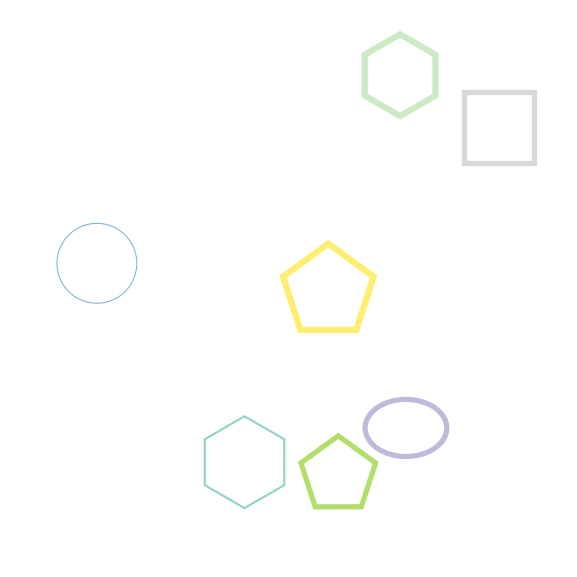[{"shape": "hexagon", "thickness": 1, "radius": 0.4, "center": [0.423, 0.199]}, {"shape": "oval", "thickness": 2.5, "radius": 0.35, "center": [0.703, 0.258]}, {"shape": "circle", "thickness": 0.5, "radius": 0.35, "center": [0.168, 0.543]}, {"shape": "pentagon", "thickness": 2.5, "radius": 0.34, "center": [0.586, 0.177]}, {"shape": "square", "thickness": 2.5, "radius": 0.31, "center": [0.864, 0.779]}, {"shape": "hexagon", "thickness": 3, "radius": 0.35, "center": [0.693, 0.869]}, {"shape": "pentagon", "thickness": 3, "radius": 0.41, "center": [0.569, 0.495]}]